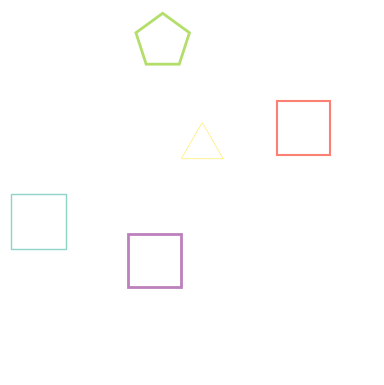[{"shape": "square", "thickness": 1, "radius": 0.36, "center": [0.101, 0.425]}, {"shape": "square", "thickness": 1.5, "radius": 0.35, "center": [0.788, 0.668]}, {"shape": "pentagon", "thickness": 2, "radius": 0.37, "center": [0.423, 0.892]}, {"shape": "square", "thickness": 2, "radius": 0.34, "center": [0.401, 0.323]}, {"shape": "triangle", "thickness": 0.5, "radius": 0.31, "center": [0.525, 0.619]}]